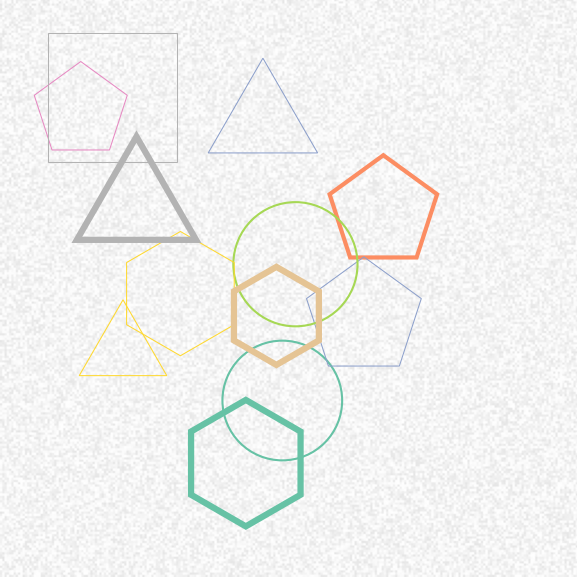[{"shape": "hexagon", "thickness": 3, "radius": 0.55, "center": [0.426, 0.197]}, {"shape": "circle", "thickness": 1, "radius": 0.52, "center": [0.489, 0.306]}, {"shape": "pentagon", "thickness": 2, "radius": 0.49, "center": [0.664, 0.632]}, {"shape": "pentagon", "thickness": 0.5, "radius": 0.52, "center": [0.63, 0.45]}, {"shape": "triangle", "thickness": 0.5, "radius": 0.55, "center": [0.455, 0.789]}, {"shape": "pentagon", "thickness": 0.5, "radius": 0.42, "center": [0.14, 0.808]}, {"shape": "circle", "thickness": 1, "radius": 0.54, "center": [0.512, 0.542]}, {"shape": "triangle", "thickness": 0.5, "radius": 0.44, "center": [0.213, 0.392]}, {"shape": "hexagon", "thickness": 0.5, "radius": 0.54, "center": [0.312, 0.491]}, {"shape": "hexagon", "thickness": 3, "radius": 0.42, "center": [0.479, 0.452]}, {"shape": "square", "thickness": 0.5, "radius": 0.56, "center": [0.195, 0.83]}, {"shape": "triangle", "thickness": 3, "radius": 0.6, "center": [0.236, 0.643]}]